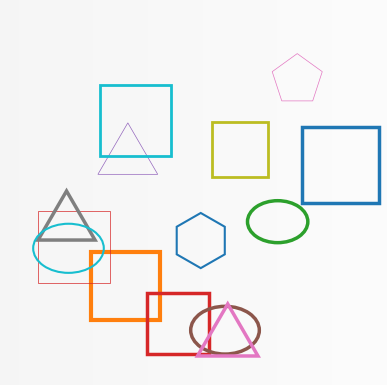[{"shape": "square", "thickness": 2.5, "radius": 0.49, "center": [0.879, 0.571]}, {"shape": "hexagon", "thickness": 1.5, "radius": 0.36, "center": [0.518, 0.375]}, {"shape": "square", "thickness": 3, "radius": 0.45, "center": [0.324, 0.257]}, {"shape": "oval", "thickness": 2.5, "radius": 0.39, "center": [0.717, 0.424]}, {"shape": "square", "thickness": 2.5, "radius": 0.39, "center": [0.459, 0.159]}, {"shape": "square", "thickness": 0.5, "radius": 0.47, "center": [0.192, 0.358]}, {"shape": "triangle", "thickness": 0.5, "radius": 0.45, "center": [0.33, 0.592]}, {"shape": "oval", "thickness": 2.5, "radius": 0.44, "center": [0.581, 0.142]}, {"shape": "pentagon", "thickness": 0.5, "radius": 0.34, "center": [0.767, 0.793]}, {"shape": "triangle", "thickness": 2.5, "radius": 0.45, "center": [0.588, 0.12]}, {"shape": "triangle", "thickness": 2.5, "radius": 0.42, "center": [0.172, 0.419]}, {"shape": "square", "thickness": 2, "radius": 0.36, "center": [0.618, 0.612]}, {"shape": "oval", "thickness": 1.5, "radius": 0.46, "center": [0.177, 0.355]}, {"shape": "square", "thickness": 2, "radius": 0.46, "center": [0.349, 0.687]}]